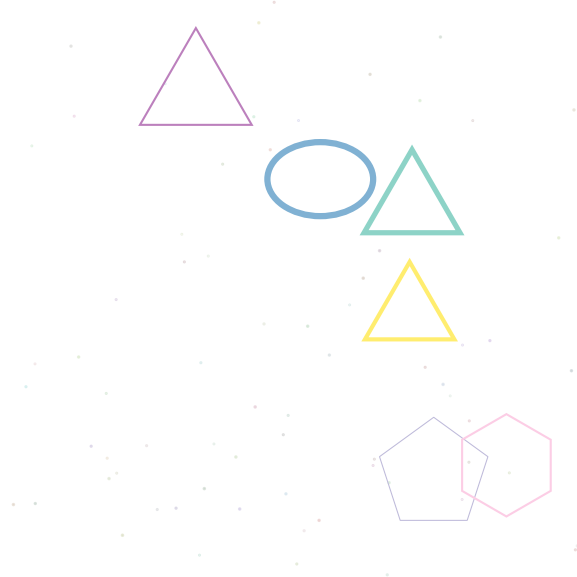[{"shape": "triangle", "thickness": 2.5, "radius": 0.48, "center": [0.713, 0.644]}, {"shape": "pentagon", "thickness": 0.5, "radius": 0.49, "center": [0.751, 0.178]}, {"shape": "oval", "thickness": 3, "radius": 0.46, "center": [0.555, 0.689]}, {"shape": "hexagon", "thickness": 1, "radius": 0.44, "center": [0.877, 0.193]}, {"shape": "triangle", "thickness": 1, "radius": 0.56, "center": [0.339, 0.839]}, {"shape": "triangle", "thickness": 2, "radius": 0.45, "center": [0.709, 0.456]}]